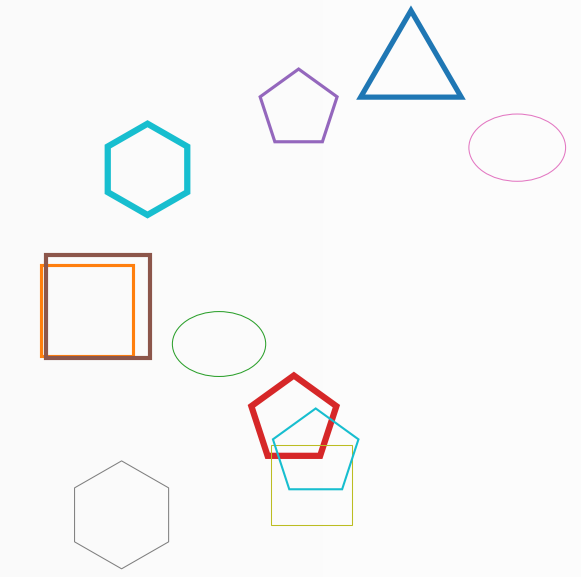[{"shape": "triangle", "thickness": 2.5, "radius": 0.5, "center": [0.707, 0.881]}, {"shape": "square", "thickness": 1.5, "radius": 0.39, "center": [0.15, 0.461]}, {"shape": "oval", "thickness": 0.5, "radius": 0.4, "center": [0.377, 0.403]}, {"shape": "pentagon", "thickness": 3, "radius": 0.38, "center": [0.506, 0.272]}, {"shape": "pentagon", "thickness": 1.5, "radius": 0.35, "center": [0.514, 0.81]}, {"shape": "square", "thickness": 2, "radius": 0.45, "center": [0.168, 0.468]}, {"shape": "oval", "thickness": 0.5, "radius": 0.42, "center": [0.89, 0.743]}, {"shape": "hexagon", "thickness": 0.5, "radius": 0.47, "center": [0.209, 0.108]}, {"shape": "square", "thickness": 0.5, "radius": 0.35, "center": [0.537, 0.159]}, {"shape": "pentagon", "thickness": 1, "radius": 0.39, "center": [0.543, 0.214]}, {"shape": "hexagon", "thickness": 3, "radius": 0.39, "center": [0.254, 0.706]}]